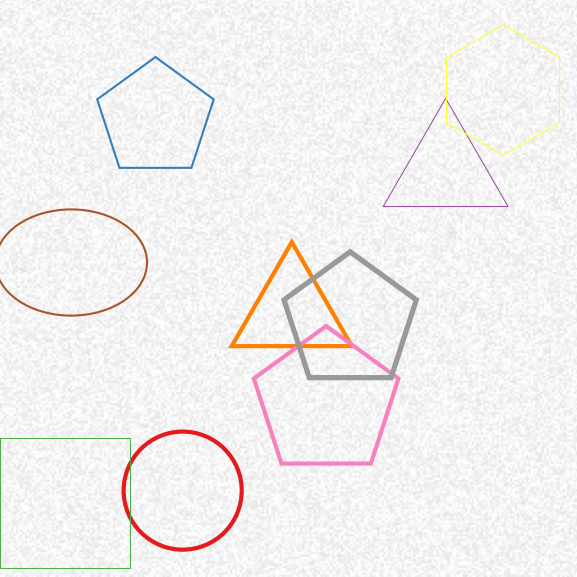[{"shape": "circle", "thickness": 2, "radius": 0.51, "center": [0.316, 0.15]}, {"shape": "pentagon", "thickness": 1, "radius": 0.53, "center": [0.269, 0.794]}, {"shape": "square", "thickness": 0.5, "radius": 0.56, "center": [0.113, 0.128]}, {"shape": "triangle", "thickness": 0.5, "radius": 0.62, "center": [0.772, 0.704]}, {"shape": "triangle", "thickness": 2, "radius": 0.6, "center": [0.505, 0.46]}, {"shape": "hexagon", "thickness": 0.5, "radius": 0.57, "center": [0.871, 0.843]}, {"shape": "oval", "thickness": 1, "radius": 0.66, "center": [0.123, 0.545]}, {"shape": "pentagon", "thickness": 2, "radius": 0.66, "center": [0.565, 0.303]}, {"shape": "pentagon", "thickness": 2.5, "radius": 0.6, "center": [0.606, 0.443]}]